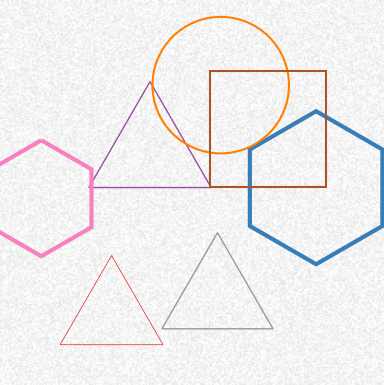[{"shape": "triangle", "thickness": 0.5, "radius": 0.77, "center": [0.29, 0.182]}, {"shape": "hexagon", "thickness": 3, "radius": 0.99, "center": [0.821, 0.512]}, {"shape": "triangle", "thickness": 1, "radius": 0.92, "center": [0.39, 0.605]}, {"shape": "circle", "thickness": 1.5, "radius": 0.89, "center": [0.573, 0.779]}, {"shape": "square", "thickness": 1.5, "radius": 0.75, "center": [0.695, 0.665]}, {"shape": "hexagon", "thickness": 3, "radius": 0.75, "center": [0.107, 0.485]}, {"shape": "triangle", "thickness": 1, "radius": 0.83, "center": [0.565, 0.229]}]